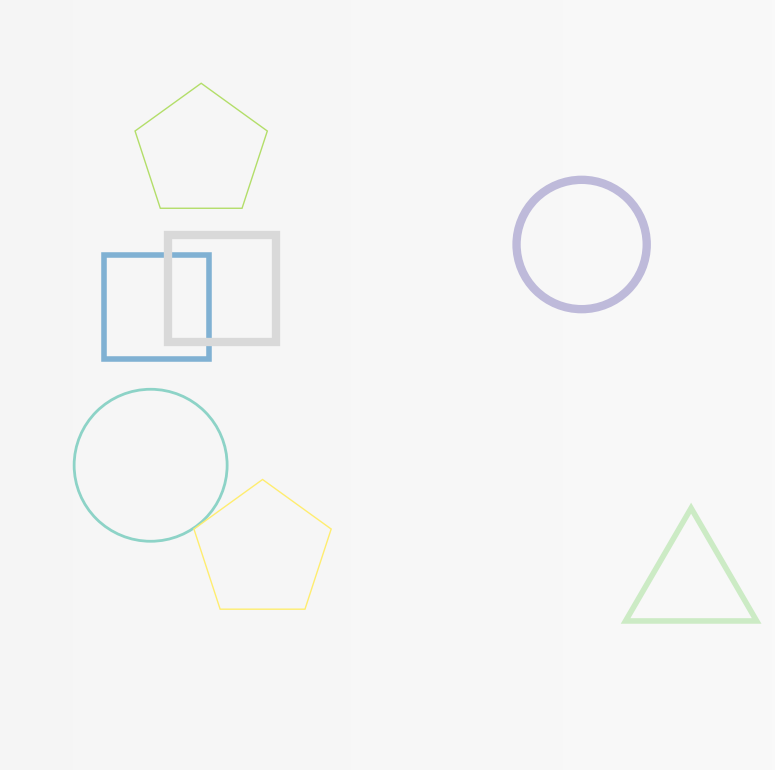[{"shape": "circle", "thickness": 1, "radius": 0.49, "center": [0.194, 0.396]}, {"shape": "circle", "thickness": 3, "radius": 0.42, "center": [0.75, 0.682]}, {"shape": "square", "thickness": 2, "radius": 0.34, "center": [0.202, 0.601]}, {"shape": "pentagon", "thickness": 0.5, "radius": 0.45, "center": [0.26, 0.802]}, {"shape": "square", "thickness": 3, "radius": 0.35, "center": [0.286, 0.626]}, {"shape": "triangle", "thickness": 2, "radius": 0.49, "center": [0.892, 0.242]}, {"shape": "pentagon", "thickness": 0.5, "radius": 0.47, "center": [0.339, 0.284]}]